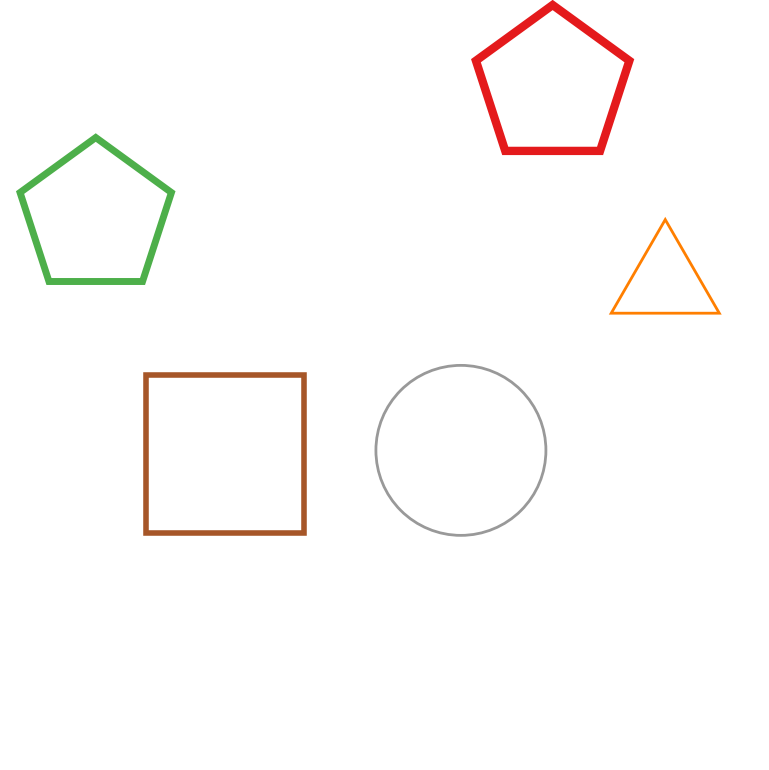[{"shape": "pentagon", "thickness": 3, "radius": 0.52, "center": [0.718, 0.889]}, {"shape": "pentagon", "thickness": 2.5, "radius": 0.52, "center": [0.124, 0.718]}, {"shape": "triangle", "thickness": 1, "radius": 0.41, "center": [0.864, 0.634]}, {"shape": "square", "thickness": 2, "radius": 0.51, "center": [0.293, 0.41]}, {"shape": "circle", "thickness": 1, "radius": 0.55, "center": [0.599, 0.415]}]